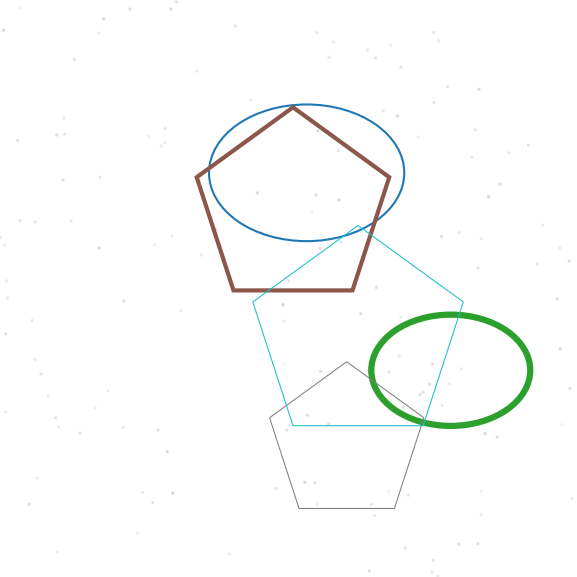[{"shape": "oval", "thickness": 1, "radius": 0.85, "center": [0.531, 0.7]}, {"shape": "oval", "thickness": 3, "radius": 0.69, "center": [0.781, 0.358]}, {"shape": "pentagon", "thickness": 2, "radius": 0.88, "center": [0.507, 0.638]}, {"shape": "pentagon", "thickness": 0.5, "radius": 0.7, "center": [0.6, 0.232]}, {"shape": "pentagon", "thickness": 0.5, "radius": 0.96, "center": [0.62, 0.417]}]